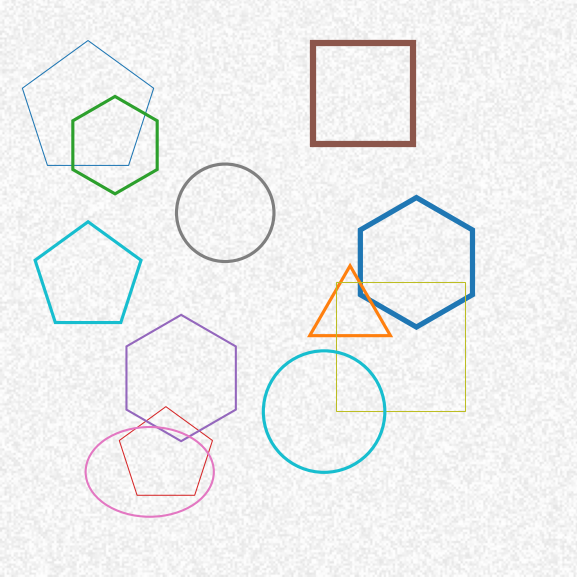[{"shape": "pentagon", "thickness": 0.5, "radius": 0.6, "center": [0.152, 0.809]}, {"shape": "hexagon", "thickness": 2.5, "radius": 0.56, "center": [0.721, 0.545]}, {"shape": "triangle", "thickness": 1.5, "radius": 0.4, "center": [0.606, 0.458]}, {"shape": "hexagon", "thickness": 1.5, "radius": 0.42, "center": [0.199, 0.748]}, {"shape": "pentagon", "thickness": 0.5, "radius": 0.42, "center": [0.287, 0.21]}, {"shape": "hexagon", "thickness": 1, "radius": 0.55, "center": [0.314, 0.345]}, {"shape": "square", "thickness": 3, "radius": 0.43, "center": [0.629, 0.837]}, {"shape": "oval", "thickness": 1, "radius": 0.56, "center": [0.259, 0.182]}, {"shape": "circle", "thickness": 1.5, "radius": 0.42, "center": [0.39, 0.631]}, {"shape": "square", "thickness": 0.5, "radius": 0.56, "center": [0.693, 0.4]}, {"shape": "pentagon", "thickness": 1.5, "radius": 0.48, "center": [0.152, 0.519]}, {"shape": "circle", "thickness": 1.5, "radius": 0.53, "center": [0.561, 0.286]}]